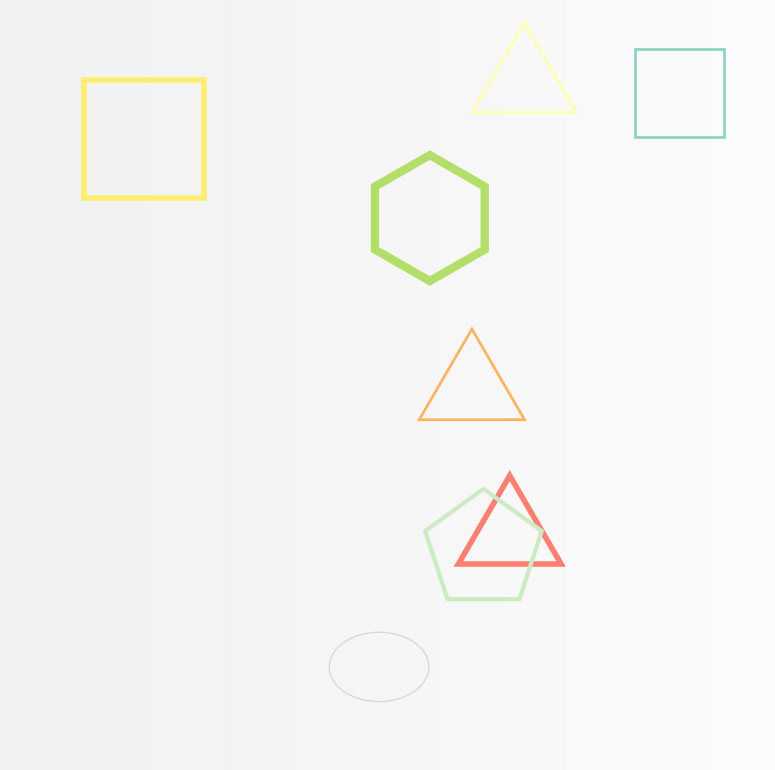[{"shape": "square", "thickness": 1, "radius": 0.29, "center": [0.877, 0.879]}, {"shape": "triangle", "thickness": 1, "radius": 0.39, "center": [0.677, 0.893]}, {"shape": "triangle", "thickness": 2, "radius": 0.38, "center": [0.658, 0.306]}, {"shape": "triangle", "thickness": 1, "radius": 0.39, "center": [0.609, 0.494]}, {"shape": "hexagon", "thickness": 3, "radius": 0.41, "center": [0.555, 0.717]}, {"shape": "oval", "thickness": 0.5, "radius": 0.32, "center": [0.489, 0.134]}, {"shape": "pentagon", "thickness": 1.5, "radius": 0.4, "center": [0.624, 0.286]}, {"shape": "square", "thickness": 2, "radius": 0.39, "center": [0.186, 0.82]}]